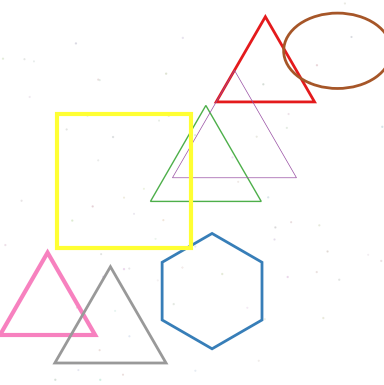[{"shape": "triangle", "thickness": 2, "radius": 0.74, "center": [0.689, 0.809]}, {"shape": "hexagon", "thickness": 2, "radius": 0.75, "center": [0.551, 0.244]}, {"shape": "triangle", "thickness": 1, "radius": 0.83, "center": [0.535, 0.56]}, {"shape": "triangle", "thickness": 0.5, "radius": 0.93, "center": [0.609, 0.631]}, {"shape": "square", "thickness": 3, "radius": 0.87, "center": [0.323, 0.529]}, {"shape": "oval", "thickness": 2, "radius": 0.7, "center": [0.877, 0.868]}, {"shape": "triangle", "thickness": 3, "radius": 0.71, "center": [0.124, 0.201]}, {"shape": "triangle", "thickness": 2, "radius": 0.83, "center": [0.287, 0.14]}]